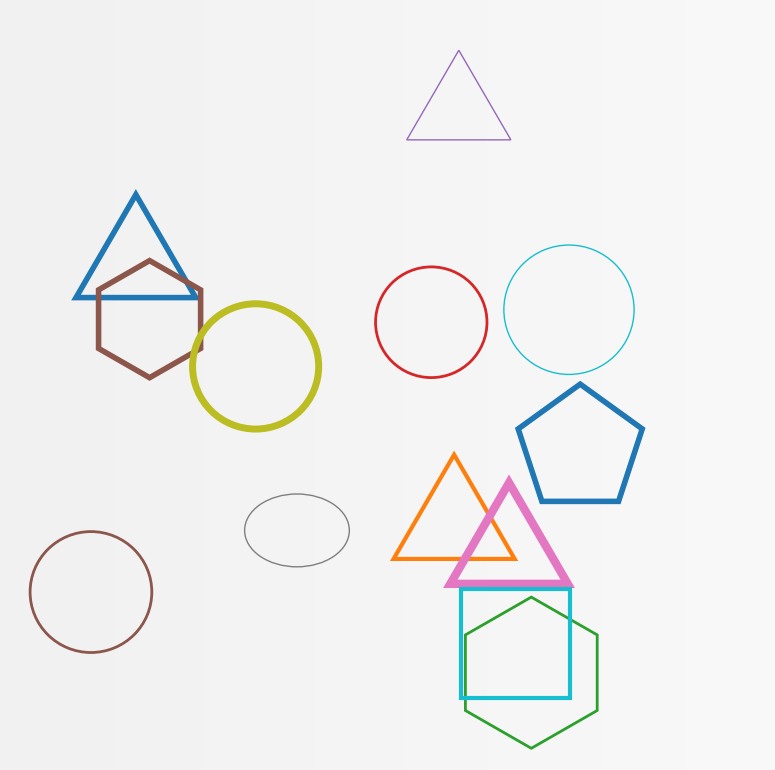[{"shape": "pentagon", "thickness": 2, "radius": 0.42, "center": [0.749, 0.417]}, {"shape": "triangle", "thickness": 2, "radius": 0.45, "center": [0.175, 0.658]}, {"shape": "triangle", "thickness": 1.5, "radius": 0.45, "center": [0.586, 0.319]}, {"shape": "hexagon", "thickness": 1, "radius": 0.49, "center": [0.686, 0.126]}, {"shape": "circle", "thickness": 1, "radius": 0.36, "center": [0.556, 0.581]}, {"shape": "triangle", "thickness": 0.5, "radius": 0.39, "center": [0.592, 0.857]}, {"shape": "circle", "thickness": 1, "radius": 0.39, "center": [0.117, 0.231]}, {"shape": "hexagon", "thickness": 2, "radius": 0.38, "center": [0.193, 0.586]}, {"shape": "triangle", "thickness": 3, "radius": 0.44, "center": [0.657, 0.286]}, {"shape": "oval", "thickness": 0.5, "radius": 0.34, "center": [0.383, 0.311]}, {"shape": "circle", "thickness": 2.5, "radius": 0.41, "center": [0.33, 0.524]}, {"shape": "circle", "thickness": 0.5, "radius": 0.42, "center": [0.734, 0.598]}, {"shape": "square", "thickness": 1.5, "radius": 0.35, "center": [0.665, 0.165]}]